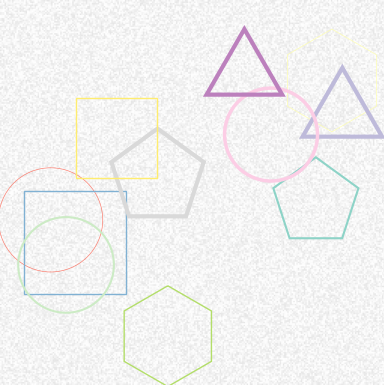[{"shape": "pentagon", "thickness": 1.5, "radius": 0.58, "center": [0.82, 0.475]}, {"shape": "hexagon", "thickness": 0.5, "radius": 0.67, "center": [0.862, 0.791]}, {"shape": "triangle", "thickness": 3, "radius": 0.6, "center": [0.889, 0.705]}, {"shape": "circle", "thickness": 0.5, "radius": 0.68, "center": [0.132, 0.429]}, {"shape": "square", "thickness": 1, "radius": 0.67, "center": [0.195, 0.371]}, {"shape": "hexagon", "thickness": 1, "radius": 0.65, "center": [0.436, 0.127]}, {"shape": "circle", "thickness": 2.5, "radius": 0.6, "center": [0.704, 0.651]}, {"shape": "pentagon", "thickness": 3, "radius": 0.63, "center": [0.409, 0.54]}, {"shape": "triangle", "thickness": 3, "radius": 0.57, "center": [0.635, 0.811]}, {"shape": "circle", "thickness": 1.5, "radius": 0.62, "center": [0.172, 0.312]}, {"shape": "square", "thickness": 1, "radius": 0.52, "center": [0.302, 0.642]}]